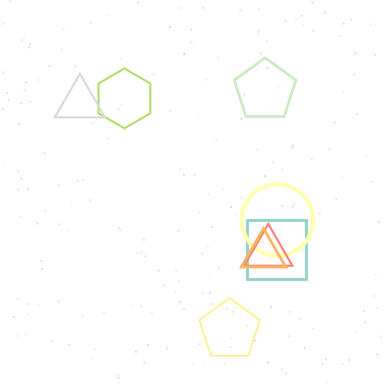[{"shape": "square", "thickness": 2, "radius": 0.38, "center": [0.719, 0.352]}, {"shape": "circle", "thickness": 3, "radius": 0.46, "center": [0.72, 0.429]}, {"shape": "triangle", "thickness": 1.5, "radius": 0.36, "center": [0.697, 0.346]}, {"shape": "triangle", "thickness": 2, "radius": 0.33, "center": [0.685, 0.34]}, {"shape": "hexagon", "thickness": 1.5, "radius": 0.39, "center": [0.323, 0.744]}, {"shape": "triangle", "thickness": 1.5, "radius": 0.38, "center": [0.208, 0.733]}, {"shape": "pentagon", "thickness": 2, "radius": 0.42, "center": [0.689, 0.766]}, {"shape": "pentagon", "thickness": 1, "radius": 0.41, "center": [0.596, 0.143]}]